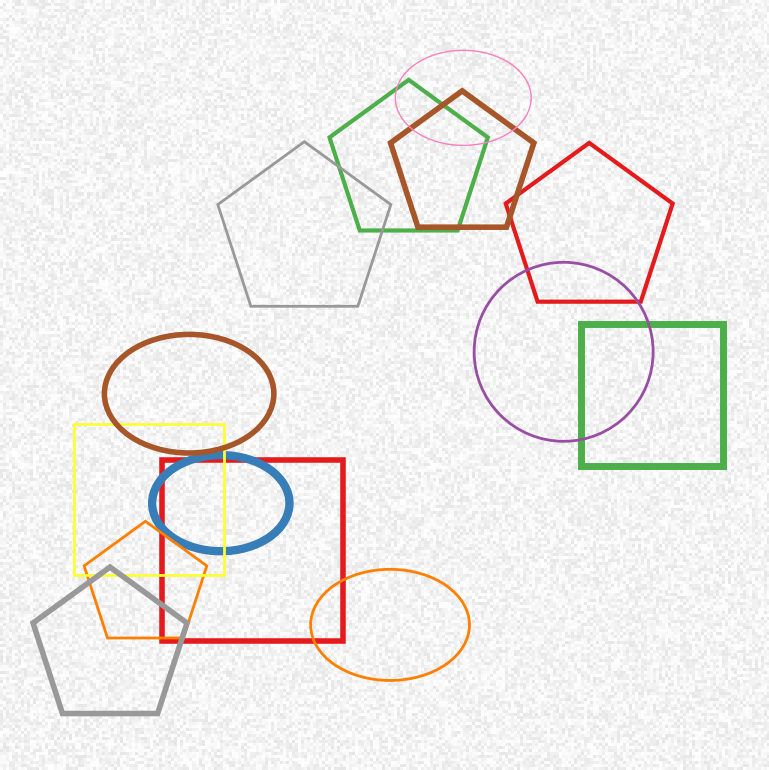[{"shape": "square", "thickness": 2, "radius": 0.59, "center": [0.328, 0.285]}, {"shape": "pentagon", "thickness": 1.5, "radius": 0.57, "center": [0.765, 0.7]}, {"shape": "oval", "thickness": 3, "radius": 0.45, "center": [0.287, 0.347]}, {"shape": "pentagon", "thickness": 1.5, "radius": 0.54, "center": [0.531, 0.788]}, {"shape": "square", "thickness": 2.5, "radius": 0.46, "center": [0.847, 0.487]}, {"shape": "circle", "thickness": 1, "radius": 0.58, "center": [0.732, 0.543]}, {"shape": "oval", "thickness": 1, "radius": 0.52, "center": [0.507, 0.188]}, {"shape": "pentagon", "thickness": 1, "radius": 0.42, "center": [0.189, 0.239]}, {"shape": "square", "thickness": 1, "radius": 0.49, "center": [0.194, 0.351]}, {"shape": "oval", "thickness": 2, "radius": 0.55, "center": [0.246, 0.489]}, {"shape": "pentagon", "thickness": 2, "radius": 0.49, "center": [0.6, 0.784]}, {"shape": "oval", "thickness": 0.5, "radius": 0.44, "center": [0.602, 0.873]}, {"shape": "pentagon", "thickness": 1, "radius": 0.59, "center": [0.395, 0.698]}, {"shape": "pentagon", "thickness": 2, "radius": 0.53, "center": [0.143, 0.158]}]